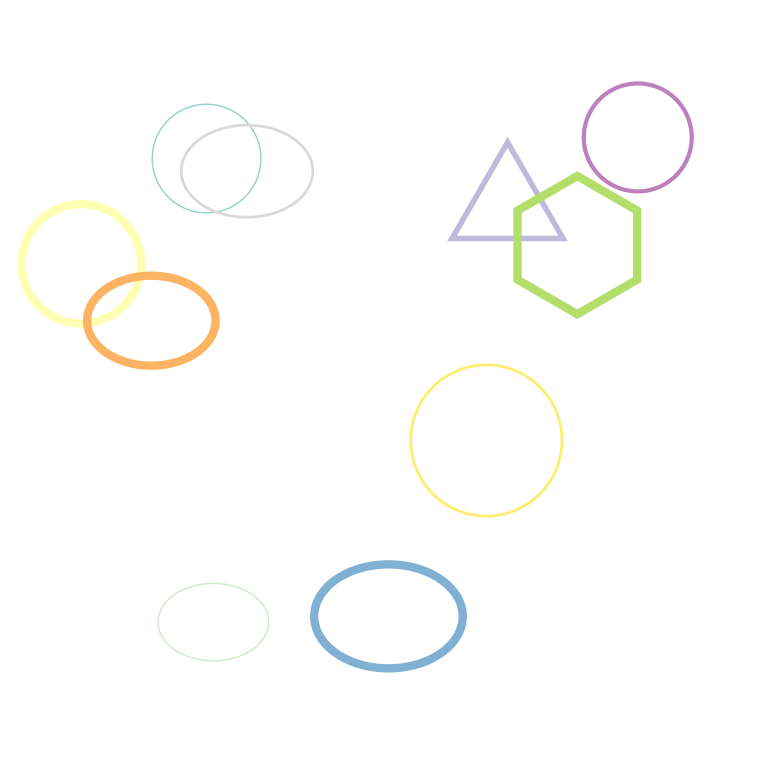[{"shape": "circle", "thickness": 0.5, "radius": 0.35, "center": [0.268, 0.794]}, {"shape": "circle", "thickness": 3, "radius": 0.39, "center": [0.106, 0.657]}, {"shape": "triangle", "thickness": 2, "radius": 0.42, "center": [0.659, 0.732]}, {"shape": "oval", "thickness": 3, "radius": 0.48, "center": [0.504, 0.2]}, {"shape": "oval", "thickness": 3, "radius": 0.42, "center": [0.197, 0.584]}, {"shape": "hexagon", "thickness": 3, "radius": 0.45, "center": [0.75, 0.682]}, {"shape": "oval", "thickness": 1, "radius": 0.43, "center": [0.321, 0.778]}, {"shape": "circle", "thickness": 1.5, "radius": 0.35, "center": [0.828, 0.822]}, {"shape": "oval", "thickness": 0.5, "radius": 0.36, "center": [0.277, 0.192]}, {"shape": "circle", "thickness": 1, "radius": 0.49, "center": [0.632, 0.428]}]